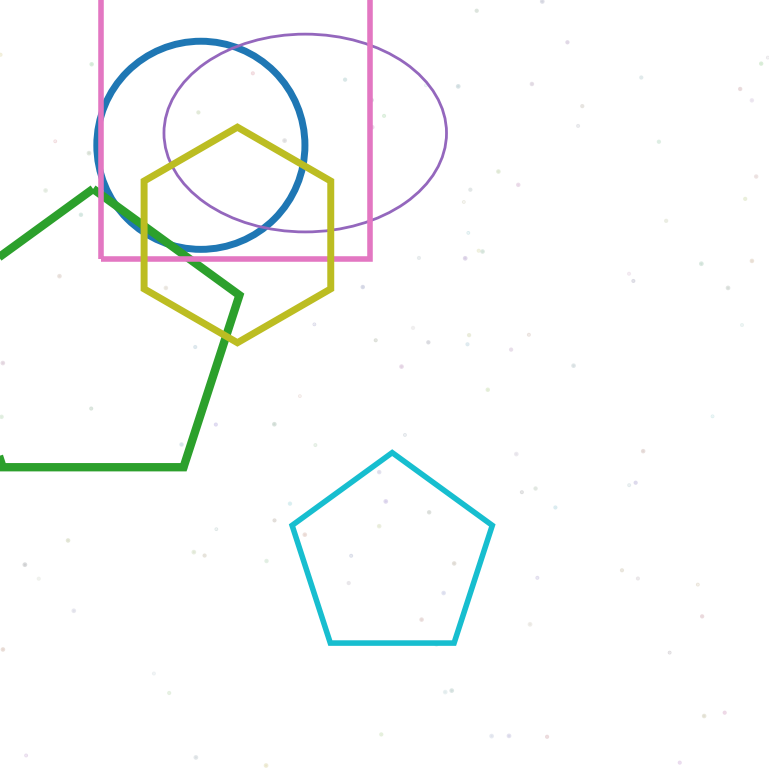[{"shape": "circle", "thickness": 2.5, "radius": 0.68, "center": [0.261, 0.811]}, {"shape": "pentagon", "thickness": 3, "radius": 1.0, "center": [0.121, 0.555]}, {"shape": "oval", "thickness": 1, "radius": 0.92, "center": [0.396, 0.827]}, {"shape": "square", "thickness": 2, "radius": 0.87, "center": [0.306, 0.838]}, {"shape": "hexagon", "thickness": 2.5, "radius": 0.7, "center": [0.308, 0.695]}, {"shape": "pentagon", "thickness": 2, "radius": 0.68, "center": [0.509, 0.275]}]